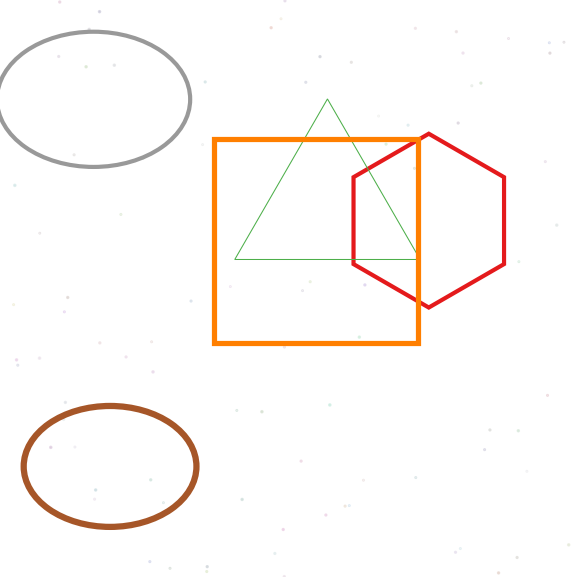[{"shape": "hexagon", "thickness": 2, "radius": 0.75, "center": [0.742, 0.617]}, {"shape": "triangle", "thickness": 0.5, "radius": 0.93, "center": [0.567, 0.642]}, {"shape": "square", "thickness": 2.5, "radius": 0.88, "center": [0.547, 0.582]}, {"shape": "oval", "thickness": 3, "radius": 0.75, "center": [0.191, 0.191]}, {"shape": "oval", "thickness": 2, "radius": 0.84, "center": [0.162, 0.827]}]